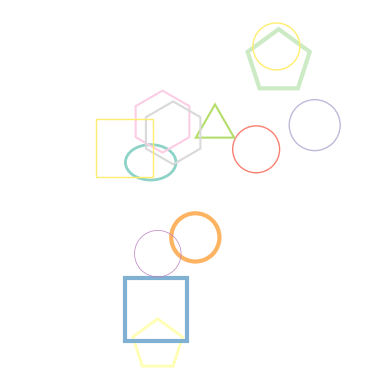[{"shape": "oval", "thickness": 2, "radius": 0.33, "center": [0.391, 0.578]}, {"shape": "pentagon", "thickness": 2, "radius": 0.34, "center": [0.41, 0.104]}, {"shape": "circle", "thickness": 1, "radius": 0.33, "center": [0.817, 0.675]}, {"shape": "circle", "thickness": 1, "radius": 0.3, "center": [0.665, 0.612]}, {"shape": "square", "thickness": 3, "radius": 0.4, "center": [0.406, 0.196]}, {"shape": "circle", "thickness": 3, "radius": 0.31, "center": [0.507, 0.383]}, {"shape": "triangle", "thickness": 1.5, "radius": 0.29, "center": [0.558, 0.671]}, {"shape": "hexagon", "thickness": 1.5, "radius": 0.4, "center": [0.422, 0.684]}, {"shape": "hexagon", "thickness": 1.5, "radius": 0.41, "center": [0.45, 0.655]}, {"shape": "circle", "thickness": 0.5, "radius": 0.3, "center": [0.41, 0.341]}, {"shape": "pentagon", "thickness": 3, "radius": 0.42, "center": [0.724, 0.839]}, {"shape": "circle", "thickness": 1, "radius": 0.3, "center": [0.718, 0.879]}, {"shape": "square", "thickness": 1, "radius": 0.37, "center": [0.323, 0.615]}]